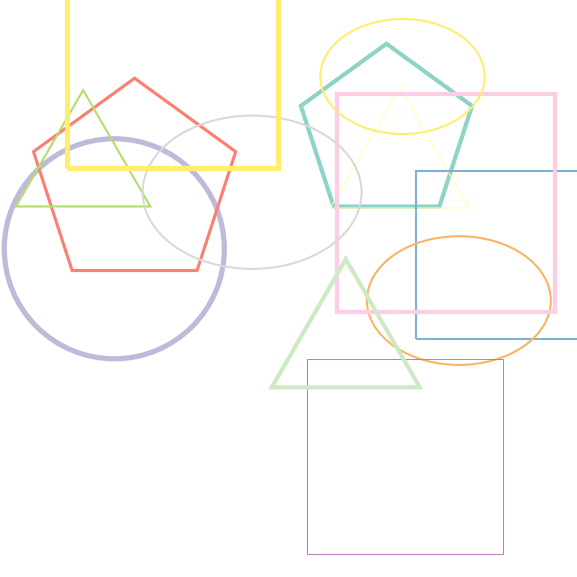[{"shape": "pentagon", "thickness": 2, "radius": 0.78, "center": [0.669, 0.768]}, {"shape": "triangle", "thickness": 0.5, "radius": 0.69, "center": [0.692, 0.708]}, {"shape": "circle", "thickness": 2.5, "radius": 0.95, "center": [0.198, 0.568]}, {"shape": "pentagon", "thickness": 1.5, "radius": 0.92, "center": [0.233, 0.68]}, {"shape": "square", "thickness": 1, "radius": 0.73, "center": [0.866, 0.557]}, {"shape": "oval", "thickness": 1, "radius": 0.8, "center": [0.795, 0.479]}, {"shape": "triangle", "thickness": 1, "radius": 0.67, "center": [0.144, 0.709]}, {"shape": "square", "thickness": 2, "radius": 0.95, "center": [0.773, 0.647]}, {"shape": "oval", "thickness": 1, "radius": 0.95, "center": [0.437, 0.666]}, {"shape": "square", "thickness": 0.5, "radius": 0.85, "center": [0.702, 0.209]}, {"shape": "triangle", "thickness": 2, "radius": 0.74, "center": [0.599, 0.402]}, {"shape": "oval", "thickness": 1, "radius": 0.71, "center": [0.697, 0.867]}, {"shape": "square", "thickness": 2.5, "radius": 0.91, "center": [0.299, 0.892]}]